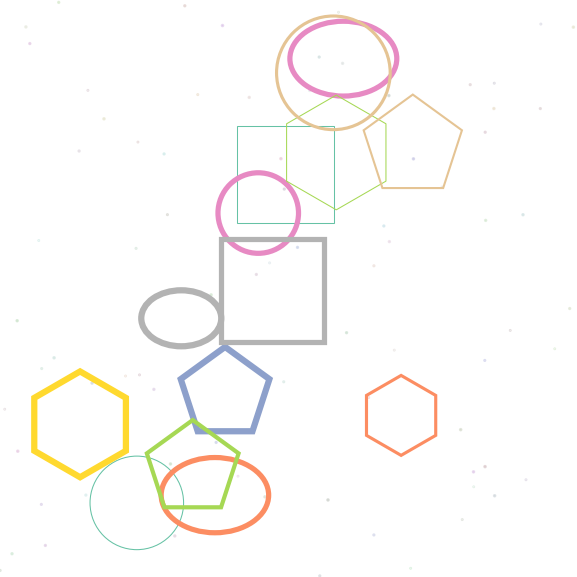[{"shape": "square", "thickness": 0.5, "radius": 0.42, "center": [0.494, 0.697]}, {"shape": "circle", "thickness": 0.5, "radius": 0.41, "center": [0.237, 0.128]}, {"shape": "oval", "thickness": 2.5, "radius": 0.47, "center": [0.372, 0.142]}, {"shape": "hexagon", "thickness": 1.5, "radius": 0.35, "center": [0.695, 0.28]}, {"shape": "pentagon", "thickness": 3, "radius": 0.4, "center": [0.39, 0.318]}, {"shape": "circle", "thickness": 2.5, "radius": 0.35, "center": [0.447, 0.63]}, {"shape": "oval", "thickness": 2.5, "radius": 0.46, "center": [0.595, 0.898]}, {"shape": "hexagon", "thickness": 0.5, "radius": 0.5, "center": [0.582, 0.735]}, {"shape": "pentagon", "thickness": 2, "radius": 0.42, "center": [0.334, 0.188]}, {"shape": "hexagon", "thickness": 3, "radius": 0.46, "center": [0.139, 0.264]}, {"shape": "pentagon", "thickness": 1, "radius": 0.45, "center": [0.715, 0.746]}, {"shape": "circle", "thickness": 1.5, "radius": 0.49, "center": [0.577, 0.873]}, {"shape": "square", "thickness": 2.5, "radius": 0.45, "center": [0.471, 0.497]}, {"shape": "oval", "thickness": 3, "radius": 0.35, "center": [0.314, 0.448]}]